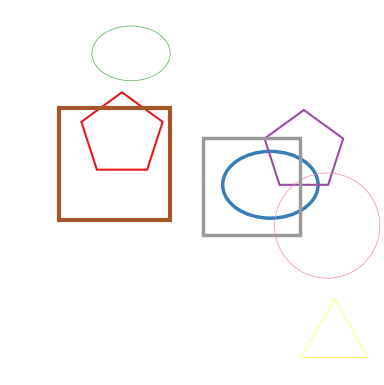[{"shape": "pentagon", "thickness": 1.5, "radius": 0.56, "center": [0.317, 0.649]}, {"shape": "oval", "thickness": 2.5, "radius": 0.62, "center": [0.702, 0.52]}, {"shape": "oval", "thickness": 0.5, "radius": 0.51, "center": [0.34, 0.861]}, {"shape": "pentagon", "thickness": 1.5, "radius": 0.54, "center": [0.789, 0.607]}, {"shape": "triangle", "thickness": 0.5, "radius": 0.51, "center": [0.869, 0.122]}, {"shape": "square", "thickness": 3, "radius": 0.73, "center": [0.297, 0.574]}, {"shape": "circle", "thickness": 0.5, "radius": 0.68, "center": [0.85, 0.414]}, {"shape": "square", "thickness": 2.5, "radius": 0.63, "center": [0.653, 0.515]}]